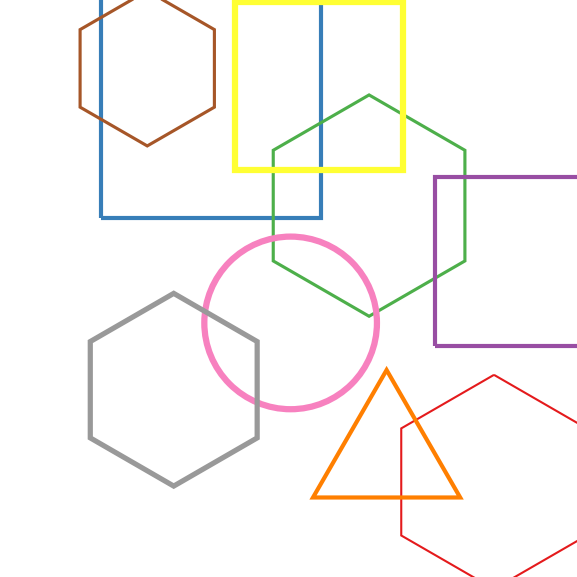[{"shape": "hexagon", "thickness": 1, "radius": 0.93, "center": [0.855, 0.165]}, {"shape": "square", "thickness": 2, "radius": 0.95, "center": [0.366, 0.812]}, {"shape": "hexagon", "thickness": 1.5, "radius": 0.96, "center": [0.639, 0.643]}, {"shape": "square", "thickness": 2, "radius": 0.73, "center": [0.9, 0.546]}, {"shape": "triangle", "thickness": 2, "radius": 0.74, "center": [0.669, 0.211]}, {"shape": "square", "thickness": 3, "radius": 0.73, "center": [0.552, 0.851]}, {"shape": "hexagon", "thickness": 1.5, "radius": 0.67, "center": [0.255, 0.881]}, {"shape": "circle", "thickness": 3, "radius": 0.75, "center": [0.503, 0.44]}, {"shape": "hexagon", "thickness": 2.5, "radius": 0.83, "center": [0.301, 0.324]}]